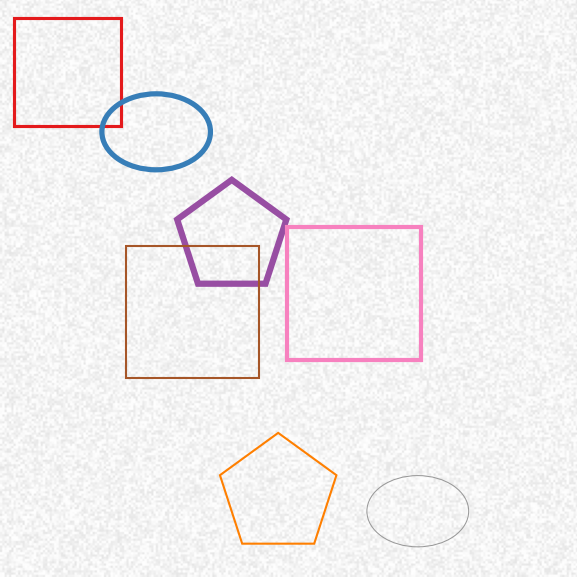[{"shape": "square", "thickness": 1.5, "radius": 0.46, "center": [0.117, 0.875]}, {"shape": "oval", "thickness": 2.5, "radius": 0.47, "center": [0.27, 0.771]}, {"shape": "pentagon", "thickness": 3, "radius": 0.5, "center": [0.401, 0.588]}, {"shape": "pentagon", "thickness": 1, "radius": 0.53, "center": [0.482, 0.144]}, {"shape": "square", "thickness": 1, "radius": 0.57, "center": [0.333, 0.459]}, {"shape": "square", "thickness": 2, "radius": 0.58, "center": [0.613, 0.491]}, {"shape": "oval", "thickness": 0.5, "radius": 0.44, "center": [0.723, 0.114]}]